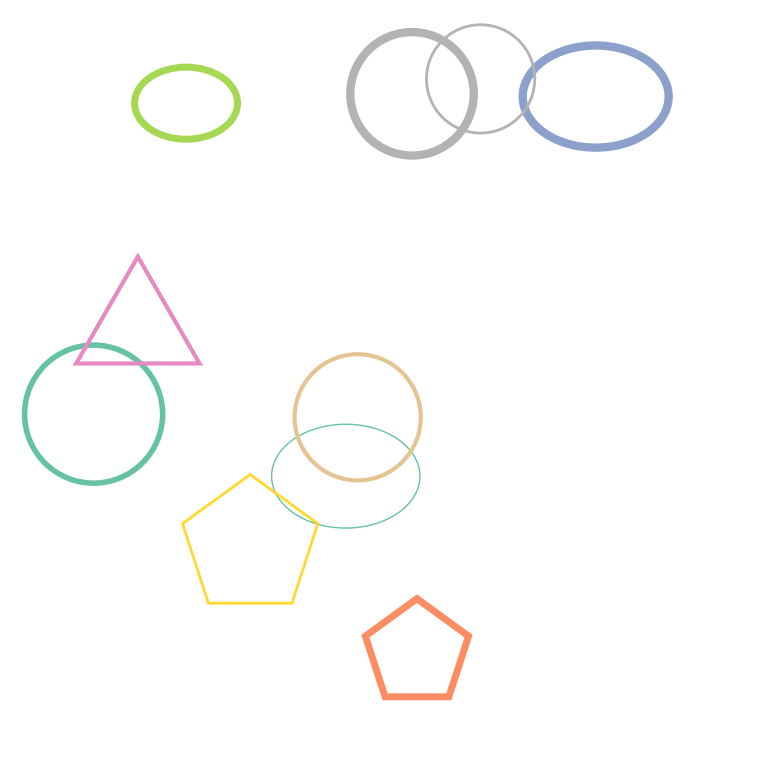[{"shape": "oval", "thickness": 0.5, "radius": 0.48, "center": [0.449, 0.382]}, {"shape": "circle", "thickness": 2, "radius": 0.45, "center": [0.122, 0.462]}, {"shape": "pentagon", "thickness": 2.5, "radius": 0.35, "center": [0.542, 0.152]}, {"shape": "oval", "thickness": 3, "radius": 0.47, "center": [0.774, 0.875]}, {"shape": "triangle", "thickness": 1.5, "radius": 0.46, "center": [0.179, 0.574]}, {"shape": "oval", "thickness": 2.5, "radius": 0.33, "center": [0.242, 0.866]}, {"shape": "pentagon", "thickness": 1, "radius": 0.46, "center": [0.325, 0.291]}, {"shape": "circle", "thickness": 1.5, "radius": 0.41, "center": [0.465, 0.458]}, {"shape": "circle", "thickness": 3, "radius": 0.4, "center": [0.535, 0.878]}, {"shape": "circle", "thickness": 1, "radius": 0.35, "center": [0.624, 0.898]}]